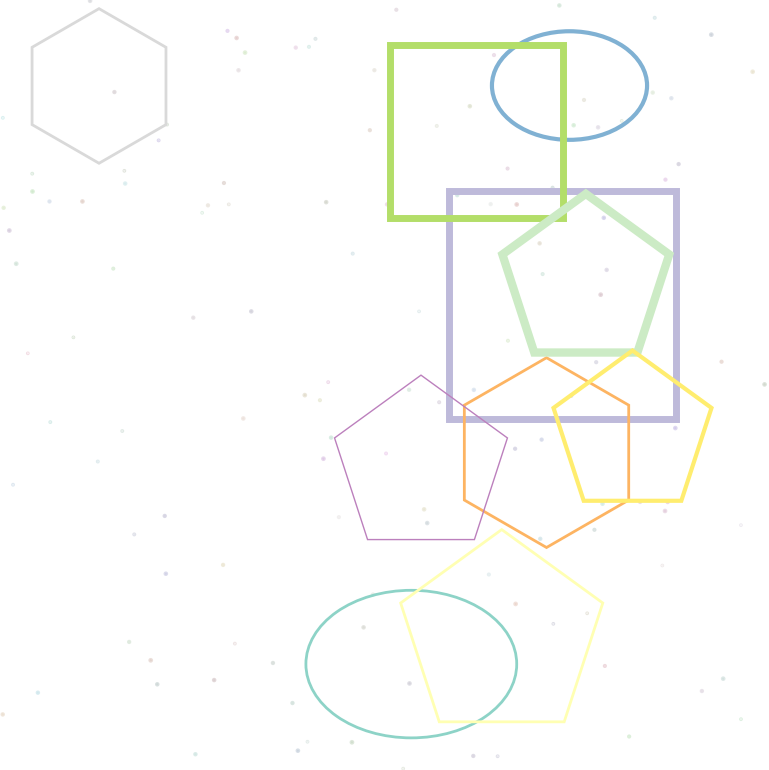[{"shape": "oval", "thickness": 1, "radius": 0.68, "center": [0.534, 0.138]}, {"shape": "pentagon", "thickness": 1, "radius": 0.69, "center": [0.652, 0.174]}, {"shape": "square", "thickness": 2.5, "radius": 0.74, "center": [0.731, 0.604]}, {"shape": "oval", "thickness": 1.5, "radius": 0.5, "center": [0.74, 0.889]}, {"shape": "hexagon", "thickness": 1, "radius": 0.62, "center": [0.71, 0.412]}, {"shape": "square", "thickness": 2.5, "radius": 0.56, "center": [0.619, 0.829]}, {"shape": "hexagon", "thickness": 1, "radius": 0.5, "center": [0.129, 0.888]}, {"shape": "pentagon", "thickness": 0.5, "radius": 0.59, "center": [0.547, 0.395]}, {"shape": "pentagon", "thickness": 3, "radius": 0.57, "center": [0.761, 0.634]}, {"shape": "pentagon", "thickness": 1.5, "radius": 0.54, "center": [0.821, 0.437]}]